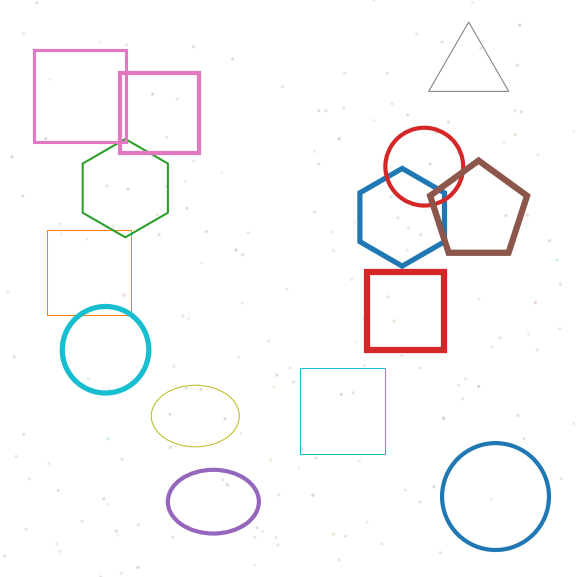[{"shape": "hexagon", "thickness": 2.5, "radius": 0.42, "center": [0.696, 0.623]}, {"shape": "circle", "thickness": 2, "radius": 0.46, "center": [0.858, 0.139]}, {"shape": "square", "thickness": 0.5, "radius": 0.36, "center": [0.154, 0.527]}, {"shape": "hexagon", "thickness": 1, "radius": 0.43, "center": [0.217, 0.673]}, {"shape": "circle", "thickness": 2, "radius": 0.34, "center": [0.735, 0.711]}, {"shape": "square", "thickness": 3, "radius": 0.34, "center": [0.702, 0.46]}, {"shape": "oval", "thickness": 2, "radius": 0.39, "center": [0.369, 0.13]}, {"shape": "pentagon", "thickness": 3, "radius": 0.44, "center": [0.829, 0.633]}, {"shape": "square", "thickness": 1.5, "radius": 0.4, "center": [0.139, 0.833]}, {"shape": "square", "thickness": 2, "radius": 0.34, "center": [0.276, 0.804]}, {"shape": "triangle", "thickness": 0.5, "radius": 0.4, "center": [0.812, 0.881]}, {"shape": "oval", "thickness": 0.5, "radius": 0.38, "center": [0.338, 0.279]}, {"shape": "square", "thickness": 0.5, "radius": 0.37, "center": [0.593, 0.287]}, {"shape": "circle", "thickness": 2.5, "radius": 0.37, "center": [0.183, 0.393]}]